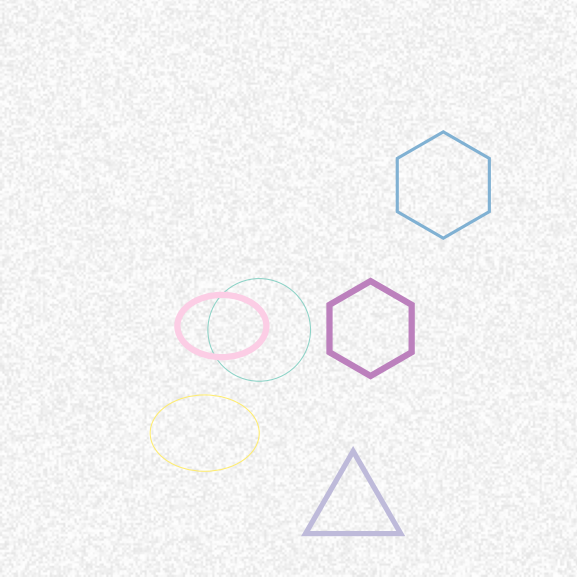[{"shape": "circle", "thickness": 0.5, "radius": 0.44, "center": [0.449, 0.428]}, {"shape": "triangle", "thickness": 2.5, "radius": 0.48, "center": [0.612, 0.123]}, {"shape": "hexagon", "thickness": 1.5, "radius": 0.46, "center": [0.768, 0.679]}, {"shape": "oval", "thickness": 3, "radius": 0.39, "center": [0.384, 0.435]}, {"shape": "hexagon", "thickness": 3, "radius": 0.41, "center": [0.642, 0.43]}, {"shape": "oval", "thickness": 0.5, "radius": 0.47, "center": [0.354, 0.249]}]